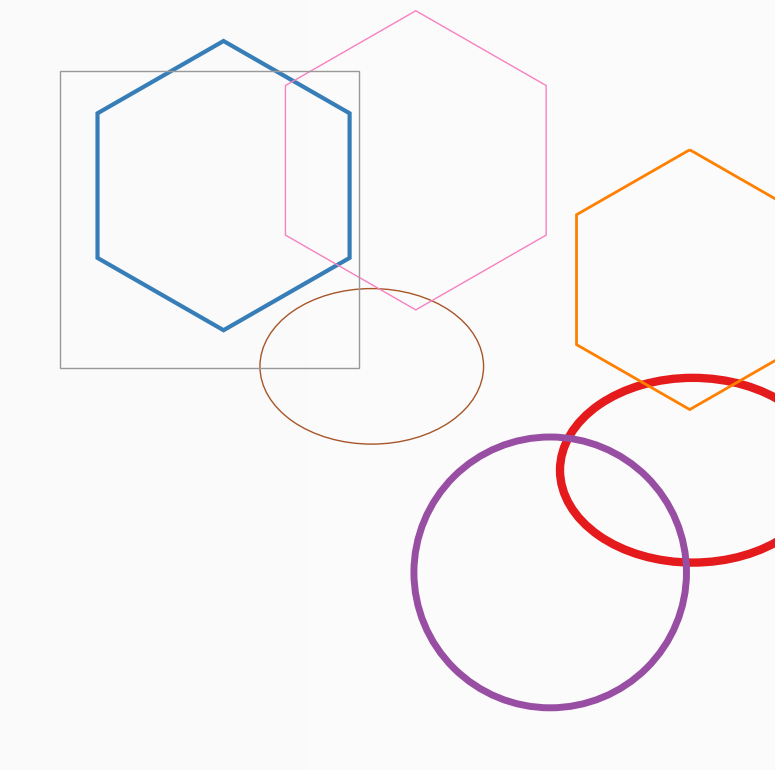[{"shape": "oval", "thickness": 3, "radius": 0.86, "center": [0.894, 0.389]}, {"shape": "hexagon", "thickness": 1.5, "radius": 0.94, "center": [0.288, 0.759]}, {"shape": "circle", "thickness": 2.5, "radius": 0.88, "center": [0.71, 0.257]}, {"shape": "hexagon", "thickness": 1, "radius": 0.84, "center": [0.89, 0.637]}, {"shape": "oval", "thickness": 0.5, "radius": 0.72, "center": [0.48, 0.524]}, {"shape": "hexagon", "thickness": 0.5, "radius": 0.97, "center": [0.537, 0.792]}, {"shape": "square", "thickness": 0.5, "radius": 0.96, "center": [0.27, 0.715]}]